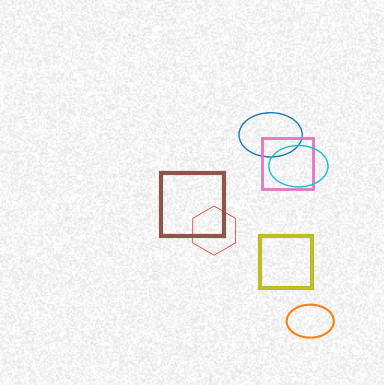[{"shape": "oval", "thickness": 1, "radius": 0.41, "center": [0.703, 0.65]}, {"shape": "oval", "thickness": 1.5, "radius": 0.31, "center": [0.806, 0.166]}, {"shape": "hexagon", "thickness": 0.5, "radius": 0.32, "center": [0.556, 0.401]}, {"shape": "square", "thickness": 3, "radius": 0.41, "center": [0.501, 0.469]}, {"shape": "square", "thickness": 2, "radius": 0.33, "center": [0.746, 0.575]}, {"shape": "square", "thickness": 3, "radius": 0.33, "center": [0.743, 0.319]}, {"shape": "oval", "thickness": 1, "radius": 0.38, "center": [0.775, 0.568]}]